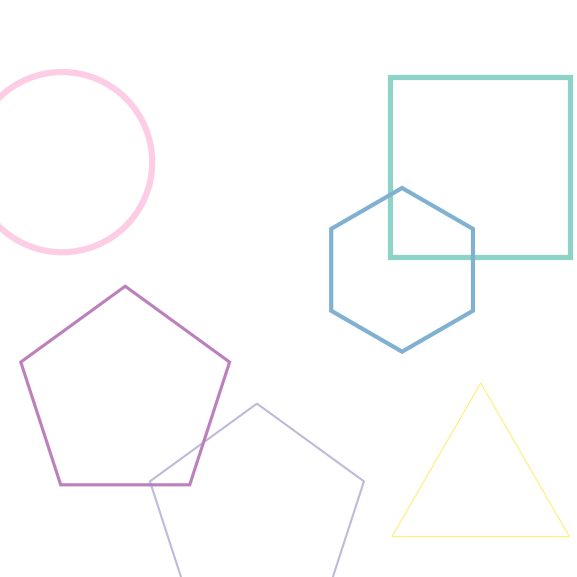[{"shape": "square", "thickness": 2.5, "radius": 0.78, "center": [0.831, 0.71]}, {"shape": "pentagon", "thickness": 1, "radius": 0.97, "center": [0.445, 0.105]}, {"shape": "hexagon", "thickness": 2, "radius": 0.71, "center": [0.696, 0.532]}, {"shape": "circle", "thickness": 3, "radius": 0.78, "center": [0.108, 0.718]}, {"shape": "pentagon", "thickness": 1.5, "radius": 0.95, "center": [0.217, 0.313]}, {"shape": "triangle", "thickness": 0.5, "radius": 0.89, "center": [0.832, 0.159]}]